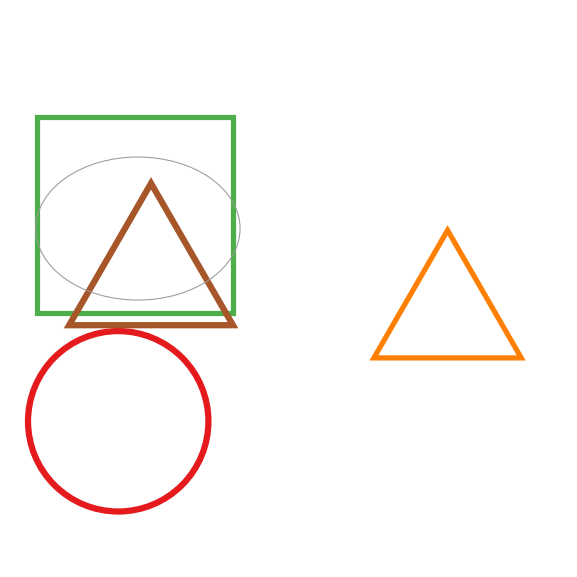[{"shape": "circle", "thickness": 3, "radius": 0.78, "center": [0.205, 0.27]}, {"shape": "square", "thickness": 2.5, "radius": 0.85, "center": [0.233, 0.627]}, {"shape": "triangle", "thickness": 2.5, "radius": 0.74, "center": [0.775, 0.453]}, {"shape": "triangle", "thickness": 3, "radius": 0.82, "center": [0.262, 0.518]}, {"shape": "oval", "thickness": 0.5, "radius": 0.88, "center": [0.239, 0.603]}]